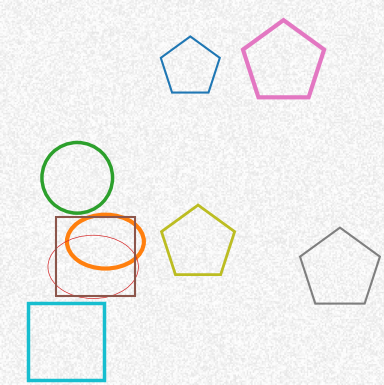[{"shape": "pentagon", "thickness": 1.5, "radius": 0.4, "center": [0.494, 0.825]}, {"shape": "oval", "thickness": 3, "radius": 0.5, "center": [0.274, 0.372]}, {"shape": "circle", "thickness": 2.5, "radius": 0.46, "center": [0.201, 0.538]}, {"shape": "oval", "thickness": 0.5, "radius": 0.59, "center": [0.242, 0.307]}, {"shape": "square", "thickness": 1.5, "radius": 0.52, "center": [0.248, 0.334]}, {"shape": "pentagon", "thickness": 3, "radius": 0.55, "center": [0.736, 0.837]}, {"shape": "pentagon", "thickness": 1.5, "radius": 0.55, "center": [0.883, 0.3]}, {"shape": "pentagon", "thickness": 2, "radius": 0.5, "center": [0.514, 0.367]}, {"shape": "square", "thickness": 2.5, "radius": 0.5, "center": [0.171, 0.113]}]